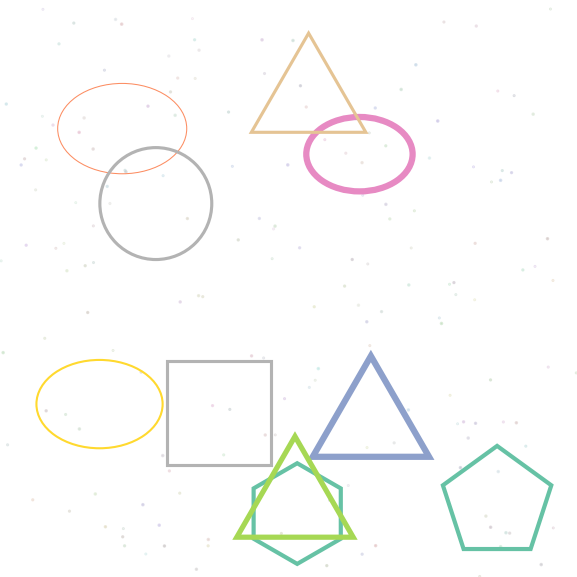[{"shape": "hexagon", "thickness": 2, "radius": 0.44, "center": [0.515, 0.11]}, {"shape": "pentagon", "thickness": 2, "radius": 0.49, "center": [0.861, 0.128]}, {"shape": "oval", "thickness": 0.5, "radius": 0.56, "center": [0.212, 0.776]}, {"shape": "triangle", "thickness": 3, "radius": 0.58, "center": [0.642, 0.266]}, {"shape": "oval", "thickness": 3, "radius": 0.46, "center": [0.622, 0.732]}, {"shape": "triangle", "thickness": 2.5, "radius": 0.58, "center": [0.511, 0.127]}, {"shape": "oval", "thickness": 1, "radius": 0.55, "center": [0.172, 0.299]}, {"shape": "triangle", "thickness": 1.5, "radius": 0.57, "center": [0.534, 0.827]}, {"shape": "square", "thickness": 1.5, "radius": 0.45, "center": [0.379, 0.285]}, {"shape": "circle", "thickness": 1.5, "radius": 0.48, "center": [0.27, 0.647]}]